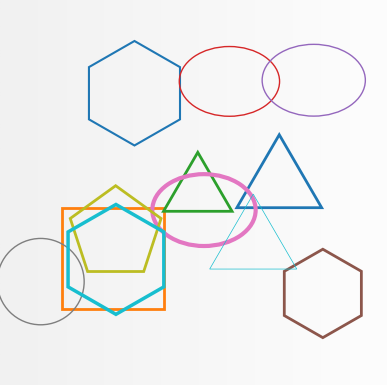[{"shape": "triangle", "thickness": 2, "radius": 0.63, "center": [0.721, 0.524]}, {"shape": "hexagon", "thickness": 1.5, "radius": 0.68, "center": [0.347, 0.758]}, {"shape": "square", "thickness": 2, "radius": 0.66, "center": [0.291, 0.328]}, {"shape": "triangle", "thickness": 2, "radius": 0.51, "center": [0.51, 0.502]}, {"shape": "oval", "thickness": 1, "radius": 0.65, "center": [0.592, 0.789]}, {"shape": "oval", "thickness": 1, "radius": 0.67, "center": [0.81, 0.792]}, {"shape": "hexagon", "thickness": 2, "radius": 0.57, "center": [0.833, 0.238]}, {"shape": "oval", "thickness": 3, "radius": 0.67, "center": [0.526, 0.454]}, {"shape": "circle", "thickness": 1, "radius": 0.56, "center": [0.105, 0.269]}, {"shape": "pentagon", "thickness": 2, "radius": 0.62, "center": [0.298, 0.394]}, {"shape": "hexagon", "thickness": 2.5, "radius": 0.71, "center": [0.299, 0.326]}, {"shape": "triangle", "thickness": 0.5, "radius": 0.65, "center": [0.653, 0.366]}]